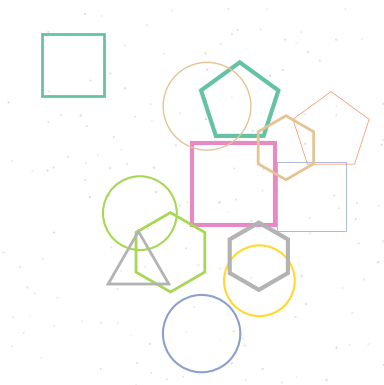[{"shape": "square", "thickness": 2, "radius": 0.4, "center": [0.19, 0.831]}, {"shape": "pentagon", "thickness": 3, "radius": 0.53, "center": [0.623, 0.732]}, {"shape": "pentagon", "thickness": 0.5, "radius": 0.52, "center": [0.86, 0.658]}, {"shape": "square", "thickness": 0.5, "radius": 0.45, "center": [0.809, 0.491]}, {"shape": "circle", "thickness": 1.5, "radius": 0.5, "center": [0.524, 0.134]}, {"shape": "square", "thickness": 3, "radius": 0.54, "center": [0.607, 0.521]}, {"shape": "circle", "thickness": 1.5, "radius": 0.48, "center": [0.363, 0.446]}, {"shape": "hexagon", "thickness": 2, "radius": 0.52, "center": [0.443, 0.345]}, {"shape": "circle", "thickness": 1.5, "radius": 0.46, "center": [0.674, 0.271]}, {"shape": "hexagon", "thickness": 2, "radius": 0.42, "center": [0.743, 0.616]}, {"shape": "circle", "thickness": 1, "radius": 0.57, "center": [0.538, 0.724]}, {"shape": "triangle", "thickness": 2, "radius": 0.46, "center": [0.36, 0.308]}, {"shape": "hexagon", "thickness": 3, "radius": 0.44, "center": [0.672, 0.335]}]